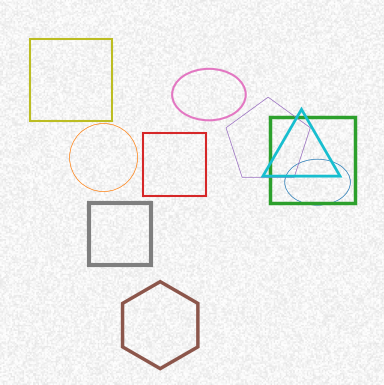[{"shape": "oval", "thickness": 0.5, "radius": 0.43, "center": [0.825, 0.527]}, {"shape": "circle", "thickness": 0.5, "radius": 0.44, "center": [0.269, 0.591]}, {"shape": "square", "thickness": 2.5, "radius": 0.56, "center": [0.811, 0.584]}, {"shape": "square", "thickness": 1.5, "radius": 0.41, "center": [0.453, 0.572]}, {"shape": "pentagon", "thickness": 0.5, "radius": 0.58, "center": [0.697, 0.633]}, {"shape": "hexagon", "thickness": 2.5, "radius": 0.56, "center": [0.416, 0.155]}, {"shape": "oval", "thickness": 1.5, "radius": 0.48, "center": [0.543, 0.754]}, {"shape": "square", "thickness": 3, "radius": 0.4, "center": [0.311, 0.393]}, {"shape": "square", "thickness": 1.5, "radius": 0.53, "center": [0.184, 0.793]}, {"shape": "triangle", "thickness": 2, "radius": 0.58, "center": [0.783, 0.6]}]